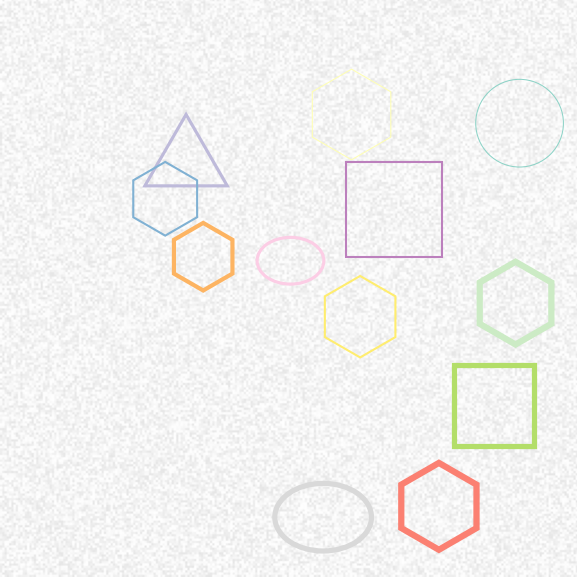[{"shape": "circle", "thickness": 0.5, "radius": 0.38, "center": [0.9, 0.786]}, {"shape": "hexagon", "thickness": 0.5, "radius": 0.39, "center": [0.609, 0.801]}, {"shape": "triangle", "thickness": 1.5, "radius": 0.41, "center": [0.322, 0.719]}, {"shape": "hexagon", "thickness": 3, "radius": 0.38, "center": [0.76, 0.122]}, {"shape": "hexagon", "thickness": 1, "radius": 0.32, "center": [0.286, 0.655]}, {"shape": "hexagon", "thickness": 2, "radius": 0.29, "center": [0.352, 0.555]}, {"shape": "square", "thickness": 2.5, "radius": 0.35, "center": [0.856, 0.297]}, {"shape": "oval", "thickness": 1.5, "radius": 0.29, "center": [0.503, 0.548]}, {"shape": "oval", "thickness": 2.5, "radius": 0.42, "center": [0.56, 0.104]}, {"shape": "square", "thickness": 1, "radius": 0.41, "center": [0.682, 0.636]}, {"shape": "hexagon", "thickness": 3, "radius": 0.36, "center": [0.893, 0.474]}, {"shape": "hexagon", "thickness": 1, "radius": 0.35, "center": [0.624, 0.451]}]